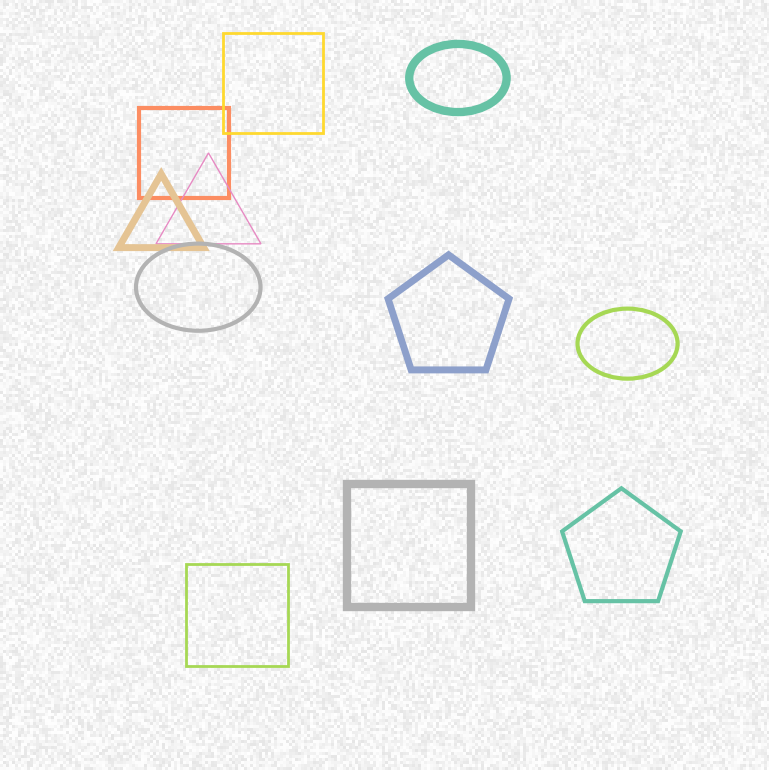[{"shape": "pentagon", "thickness": 1.5, "radius": 0.41, "center": [0.807, 0.285]}, {"shape": "oval", "thickness": 3, "radius": 0.32, "center": [0.595, 0.899]}, {"shape": "square", "thickness": 1.5, "radius": 0.29, "center": [0.239, 0.801]}, {"shape": "pentagon", "thickness": 2.5, "radius": 0.41, "center": [0.583, 0.586]}, {"shape": "triangle", "thickness": 0.5, "radius": 0.39, "center": [0.271, 0.723]}, {"shape": "oval", "thickness": 1.5, "radius": 0.32, "center": [0.815, 0.554]}, {"shape": "square", "thickness": 1, "radius": 0.33, "center": [0.307, 0.201]}, {"shape": "square", "thickness": 1, "radius": 0.32, "center": [0.354, 0.892]}, {"shape": "triangle", "thickness": 2.5, "radius": 0.32, "center": [0.209, 0.71]}, {"shape": "oval", "thickness": 1.5, "radius": 0.4, "center": [0.257, 0.627]}, {"shape": "square", "thickness": 3, "radius": 0.4, "center": [0.531, 0.292]}]